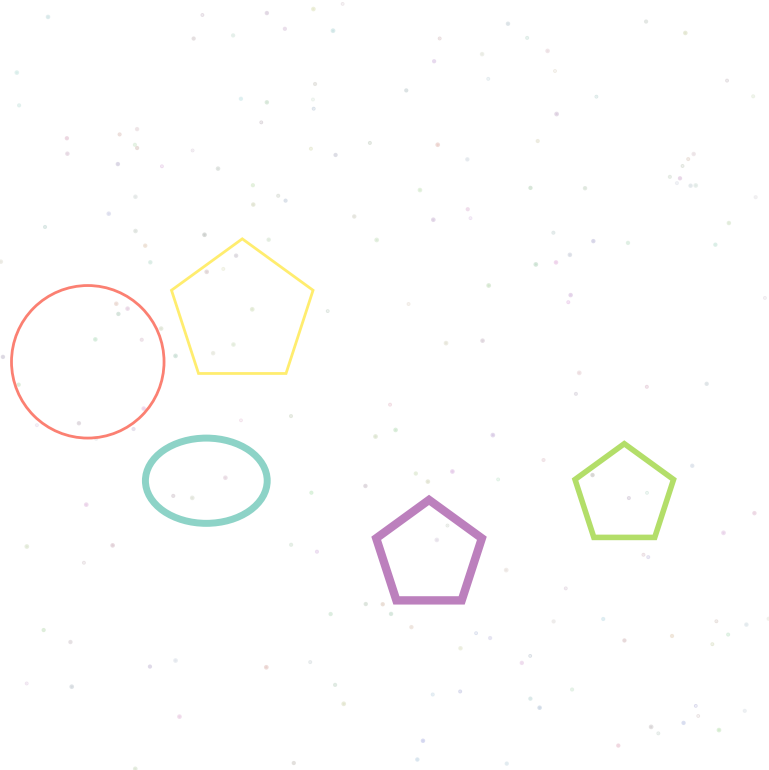[{"shape": "oval", "thickness": 2.5, "radius": 0.4, "center": [0.268, 0.376]}, {"shape": "circle", "thickness": 1, "radius": 0.5, "center": [0.114, 0.53]}, {"shape": "pentagon", "thickness": 2, "radius": 0.34, "center": [0.811, 0.356]}, {"shape": "pentagon", "thickness": 3, "radius": 0.36, "center": [0.557, 0.279]}, {"shape": "pentagon", "thickness": 1, "radius": 0.48, "center": [0.315, 0.593]}]